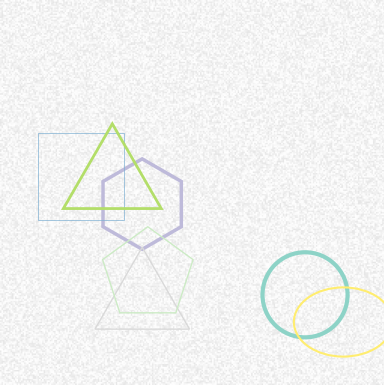[{"shape": "circle", "thickness": 3, "radius": 0.55, "center": [0.792, 0.234]}, {"shape": "hexagon", "thickness": 2.5, "radius": 0.59, "center": [0.369, 0.47]}, {"shape": "square", "thickness": 0.5, "radius": 0.56, "center": [0.21, 0.542]}, {"shape": "triangle", "thickness": 2, "radius": 0.73, "center": [0.292, 0.532]}, {"shape": "triangle", "thickness": 1, "radius": 0.71, "center": [0.369, 0.216]}, {"shape": "pentagon", "thickness": 1, "radius": 0.62, "center": [0.384, 0.287]}, {"shape": "oval", "thickness": 1.5, "radius": 0.64, "center": [0.892, 0.164]}]